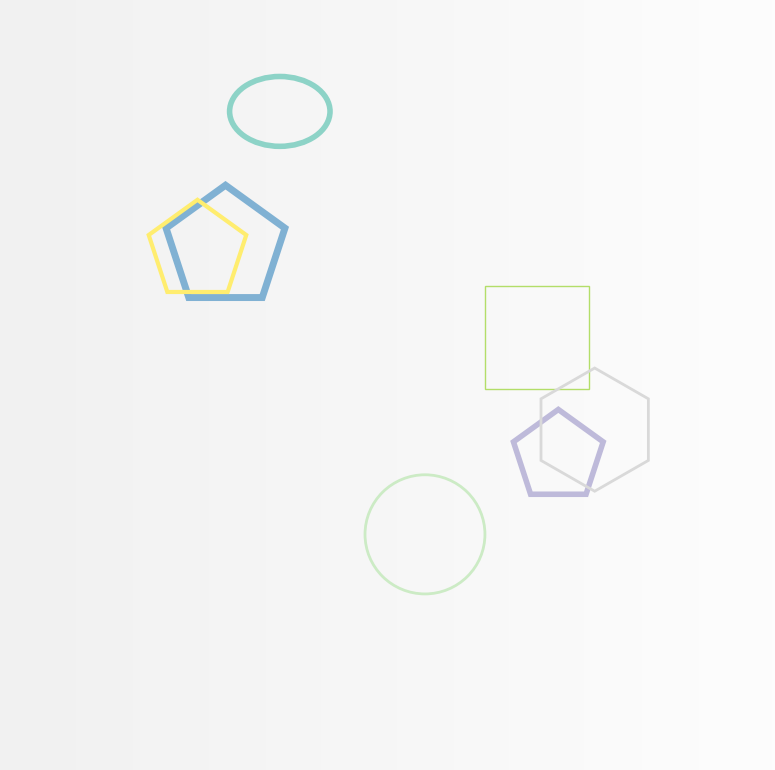[{"shape": "oval", "thickness": 2, "radius": 0.32, "center": [0.361, 0.855]}, {"shape": "pentagon", "thickness": 2, "radius": 0.3, "center": [0.72, 0.407]}, {"shape": "pentagon", "thickness": 2.5, "radius": 0.4, "center": [0.291, 0.679]}, {"shape": "square", "thickness": 0.5, "radius": 0.33, "center": [0.693, 0.562]}, {"shape": "hexagon", "thickness": 1, "radius": 0.4, "center": [0.767, 0.442]}, {"shape": "circle", "thickness": 1, "radius": 0.39, "center": [0.548, 0.306]}, {"shape": "pentagon", "thickness": 1.5, "radius": 0.33, "center": [0.255, 0.674]}]